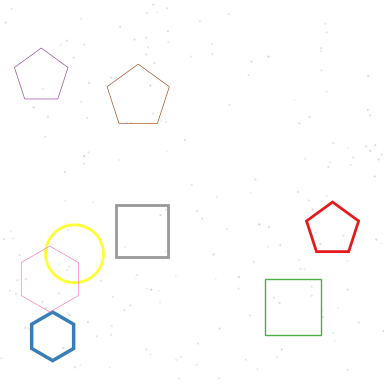[{"shape": "pentagon", "thickness": 2, "radius": 0.36, "center": [0.864, 0.404]}, {"shape": "hexagon", "thickness": 2.5, "radius": 0.31, "center": [0.137, 0.126]}, {"shape": "square", "thickness": 1, "radius": 0.36, "center": [0.762, 0.203]}, {"shape": "pentagon", "thickness": 0.5, "radius": 0.37, "center": [0.107, 0.802]}, {"shape": "circle", "thickness": 2, "radius": 0.38, "center": [0.193, 0.341]}, {"shape": "pentagon", "thickness": 0.5, "radius": 0.42, "center": [0.359, 0.748]}, {"shape": "hexagon", "thickness": 0.5, "radius": 0.43, "center": [0.129, 0.275]}, {"shape": "square", "thickness": 2, "radius": 0.34, "center": [0.37, 0.399]}]